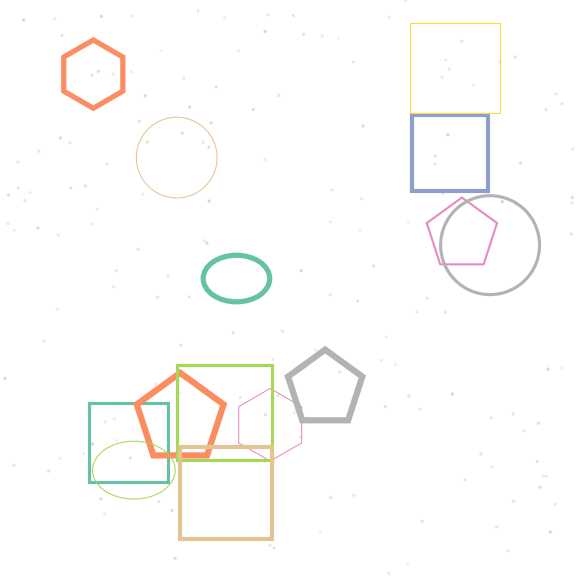[{"shape": "oval", "thickness": 2.5, "radius": 0.29, "center": [0.409, 0.517]}, {"shape": "square", "thickness": 1.5, "radius": 0.34, "center": [0.223, 0.234]}, {"shape": "pentagon", "thickness": 3, "radius": 0.4, "center": [0.312, 0.274]}, {"shape": "hexagon", "thickness": 2.5, "radius": 0.3, "center": [0.162, 0.871]}, {"shape": "square", "thickness": 2, "radius": 0.33, "center": [0.779, 0.734]}, {"shape": "hexagon", "thickness": 0.5, "radius": 0.31, "center": [0.468, 0.264]}, {"shape": "pentagon", "thickness": 1, "radius": 0.32, "center": [0.8, 0.593]}, {"shape": "square", "thickness": 1.5, "radius": 0.41, "center": [0.388, 0.285]}, {"shape": "oval", "thickness": 0.5, "radius": 0.36, "center": [0.232, 0.185]}, {"shape": "square", "thickness": 0.5, "radius": 0.39, "center": [0.788, 0.882]}, {"shape": "circle", "thickness": 0.5, "radius": 0.35, "center": [0.306, 0.726]}, {"shape": "square", "thickness": 2, "radius": 0.4, "center": [0.391, 0.146]}, {"shape": "pentagon", "thickness": 3, "radius": 0.34, "center": [0.563, 0.326]}, {"shape": "circle", "thickness": 1.5, "radius": 0.43, "center": [0.849, 0.575]}]